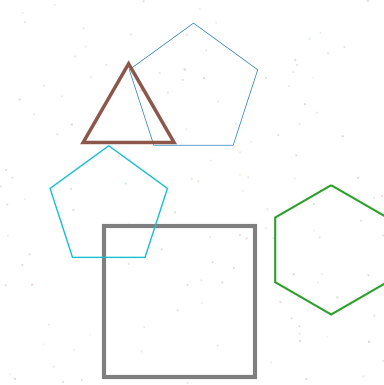[{"shape": "pentagon", "thickness": 0.5, "radius": 0.88, "center": [0.503, 0.765]}, {"shape": "hexagon", "thickness": 1.5, "radius": 0.84, "center": [0.86, 0.351]}, {"shape": "triangle", "thickness": 2.5, "radius": 0.68, "center": [0.334, 0.698]}, {"shape": "square", "thickness": 3, "radius": 0.98, "center": [0.466, 0.217]}, {"shape": "pentagon", "thickness": 1, "radius": 0.8, "center": [0.283, 0.461]}]